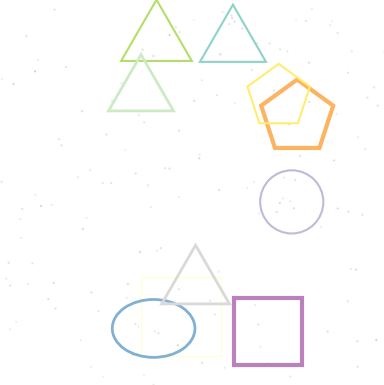[{"shape": "triangle", "thickness": 1.5, "radius": 0.49, "center": [0.605, 0.889]}, {"shape": "square", "thickness": 0.5, "radius": 0.51, "center": [0.47, 0.178]}, {"shape": "circle", "thickness": 1.5, "radius": 0.41, "center": [0.758, 0.476]}, {"shape": "oval", "thickness": 2, "radius": 0.54, "center": [0.399, 0.147]}, {"shape": "pentagon", "thickness": 3, "radius": 0.49, "center": [0.772, 0.695]}, {"shape": "triangle", "thickness": 1.5, "radius": 0.53, "center": [0.406, 0.895]}, {"shape": "triangle", "thickness": 2, "radius": 0.51, "center": [0.508, 0.262]}, {"shape": "square", "thickness": 3, "radius": 0.44, "center": [0.696, 0.139]}, {"shape": "triangle", "thickness": 2, "radius": 0.49, "center": [0.366, 0.761]}, {"shape": "pentagon", "thickness": 1.5, "radius": 0.43, "center": [0.724, 0.749]}]